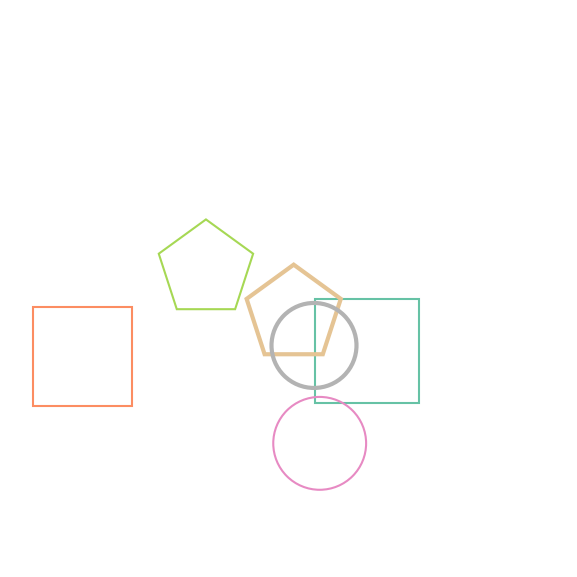[{"shape": "square", "thickness": 1, "radius": 0.45, "center": [0.635, 0.392]}, {"shape": "square", "thickness": 1, "radius": 0.43, "center": [0.143, 0.381]}, {"shape": "circle", "thickness": 1, "radius": 0.4, "center": [0.554, 0.231]}, {"shape": "pentagon", "thickness": 1, "radius": 0.43, "center": [0.357, 0.533]}, {"shape": "pentagon", "thickness": 2, "radius": 0.43, "center": [0.509, 0.455]}, {"shape": "circle", "thickness": 2, "radius": 0.37, "center": [0.544, 0.401]}]